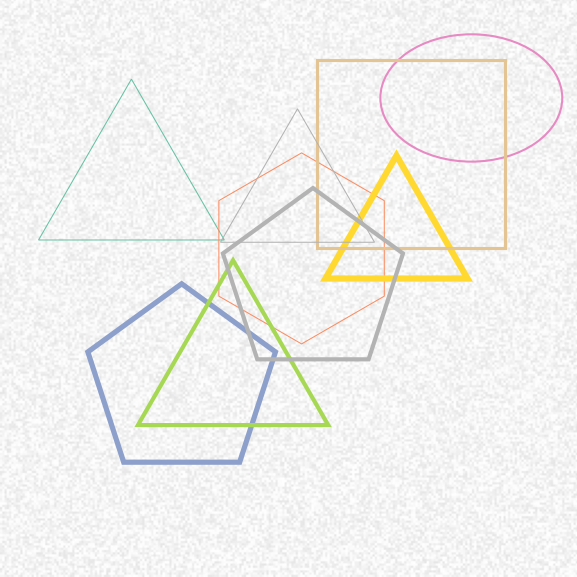[{"shape": "triangle", "thickness": 0.5, "radius": 0.93, "center": [0.228, 0.676]}, {"shape": "hexagon", "thickness": 0.5, "radius": 0.83, "center": [0.522, 0.569]}, {"shape": "pentagon", "thickness": 2.5, "radius": 0.85, "center": [0.315, 0.337]}, {"shape": "oval", "thickness": 1, "radius": 0.79, "center": [0.816, 0.829]}, {"shape": "triangle", "thickness": 2, "radius": 0.95, "center": [0.404, 0.358]}, {"shape": "triangle", "thickness": 3, "radius": 0.71, "center": [0.687, 0.588]}, {"shape": "square", "thickness": 1.5, "radius": 0.81, "center": [0.711, 0.733]}, {"shape": "pentagon", "thickness": 2, "radius": 0.82, "center": [0.542, 0.51]}, {"shape": "triangle", "thickness": 0.5, "radius": 0.77, "center": [0.515, 0.657]}]